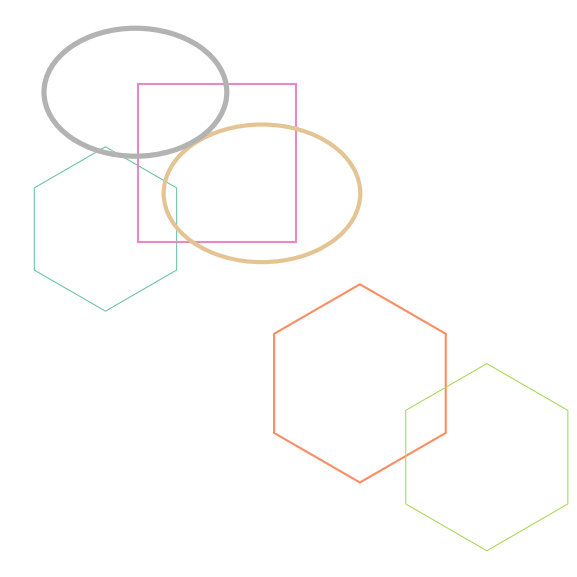[{"shape": "hexagon", "thickness": 0.5, "radius": 0.71, "center": [0.183, 0.603]}, {"shape": "hexagon", "thickness": 1, "radius": 0.86, "center": [0.623, 0.335]}, {"shape": "square", "thickness": 1, "radius": 0.68, "center": [0.376, 0.716]}, {"shape": "hexagon", "thickness": 0.5, "radius": 0.81, "center": [0.843, 0.207]}, {"shape": "oval", "thickness": 2, "radius": 0.85, "center": [0.454, 0.664]}, {"shape": "oval", "thickness": 2.5, "radius": 0.79, "center": [0.234, 0.839]}]